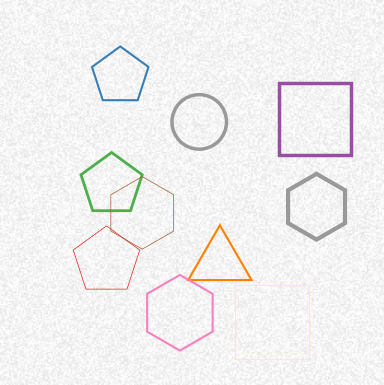[{"shape": "pentagon", "thickness": 0.5, "radius": 0.45, "center": [0.277, 0.322]}, {"shape": "pentagon", "thickness": 1.5, "radius": 0.39, "center": [0.312, 0.802]}, {"shape": "pentagon", "thickness": 2, "radius": 0.42, "center": [0.29, 0.52]}, {"shape": "square", "thickness": 2.5, "radius": 0.47, "center": [0.818, 0.691]}, {"shape": "triangle", "thickness": 1.5, "radius": 0.47, "center": [0.571, 0.32]}, {"shape": "square", "thickness": 0.5, "radius": 0.48, "center": [0.707, 0.164]}, {"shape": "hexagon", "thickness": 0.5, "radius": 0.47, "center": [0.369, 0.447]}, {"shape": "hexagon", "thickness": 1.5, "radius": 0.49, "center": [0.467, 0.188]}, {"shape": "circle", "thickness": 2.5, "radius": 0.35, "center": [0.518, 0.683]}, {"shape": "hexagon", "thickness": 3, "radius": 0.43, "center": [0.822, 0.463]}]